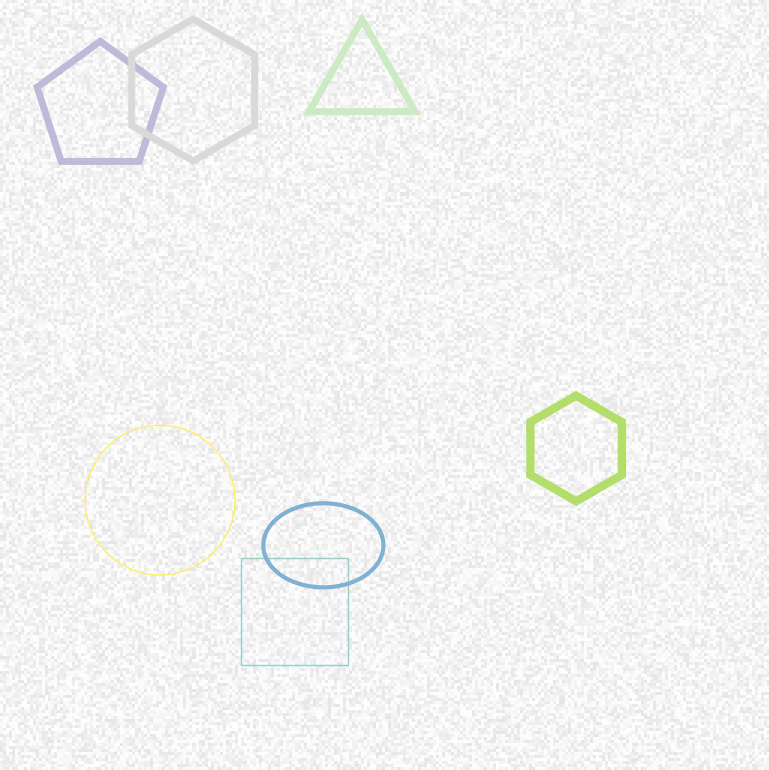[{"shape": "square", "thickness": 0.5, "radius": 0.35, "center": [0.383, 0.206]}, {"shape": "pentagon", "thickness": 2.5, "radius": 0.43, "center": [0.13, 0.86]}, {"shape": "oval", "thickness": 1.5, "radius": 0.39, "center": [0.42, 0.292]}, {"shape": "hexagon", "thickness": 3, "radius": 0.34, "center": [0.748, 0.418]}, {"shape": "hexagon", "thickness": 2.5, "radius": 0.46, "center": [0.251, 0.883]}, {"shape": "triangle", "thickness": 2.5, "radius": 0.4, "center": [0.47, 0.895]}, {"shape": "circle", "thickness": 0.5, "radius": 0.49, "center": [0.208, 0.351]}]